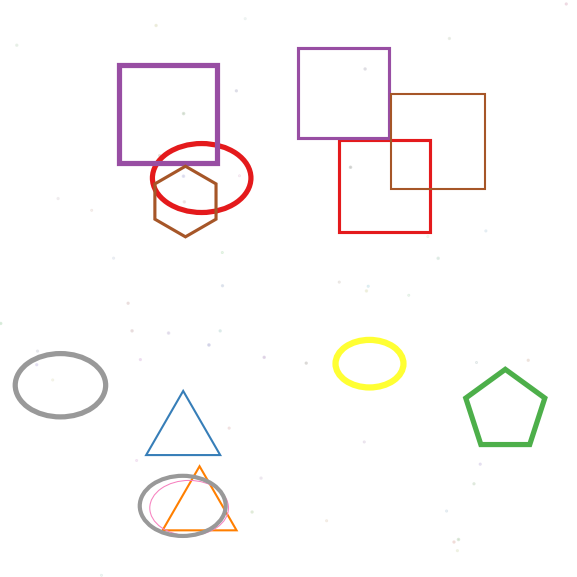[{"shape": "square", "thickness": 1.5, "radius": 0.4, "center": [0.666, 0.677]}, {"shape": "oval", "thickness": 2.5, "radius": 0.43, "center": [0.349, 0.691]}, {"shape": "triangle", "thickness": 1, "radius": 0.37, "center": [0.317, 0.248]}, {"shape": "pentagon", "thickness": 2.5, "radius": 0.36, "center": [0.875, 0.288]}, {"shape": "square", "thickness": 2.5, "radius": 0.42, "center": [0.291, 0.802]}, {"shape": "square", "thickness": 1.5, "radius": 0.39, "center": [0.595, 0.838]}, {"shape": "triangle", "thickness": 1, "radius": 0.37, "center": [0.346, 0.118]}, {"shape": "oval", "thickness": 3, "radius": 0.29, "center": [0.64, 0.369]}, {"shape": "hexagon", "thickness": 1.5, "radius": 0.31, "center": [0.321, 0.65]}, {"shape": "square", "thickness": 1, "radius": 0.41, "center": [0.758, 0.754]}, {"shape": "oval", "thickness": 0.5, "radius": 0.34, "center": [0.328, 0.12]}, {"shape": "oval", "thickness": 2.5, "radius": 0.39, "center": [0.105, 0.332]}, {"shape": "oval", "thickness": 2, "radius": 0.37, "center": [0.316, 0.123]}]